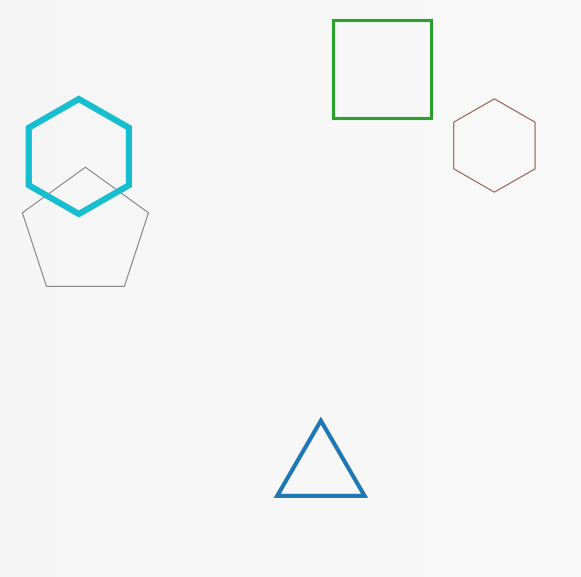[{"shape": "triangle", "thickness": 2, "radius": 0.43, "center": [0.552, 0.184]}, {"shape": "square", "thickness": 1.5, "radius": 0.42, "center": [0.656, 0.88]}, {"shape": "hexagon", "thickness": 0.5, "radius": 0.4, "center": [0.851, 0.747]}, {"shape": "pentagon", "thickness": 0.5, "radius": 0.57, "center": [0.147, 0.595]}, {"shape": "hexagon", "thickness": 3, "radius": 0.5, "center": [0.136, 0.728]}]